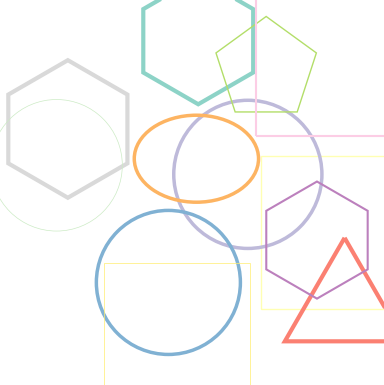[{"shape": "hexagon", "thickness": 3, "radius": 0.82, "center": [0.515, 0.894]}, {"shape": "square", "thickness": 1, "radius": 0.99, "center": [0.876, 0.396]}, {"shape": "circle", "thickness": 2.5, "radius": 0.96, "center": [0.644, 0.547]}, {"shape": "triangle", "thickness": 3, "radius": 0.9, "center": [0.895, 0.203]}, {"shape": "circle", "thickness": 2.5, "radius": 0.94, "center": [0.437, 0.266]}, {"shape": "oval", "thickness": 2.5, "radius": 0.81, "center": [0.51, 0.588]}, {"shape": "pentagon", "thickness": 1, "radius": 0.69, "center": [0.691, 0.82]}, {"shape": "square", "thickness": 1.5, "radius": 0.95, "center": [0.855, 0.836]}, {"shape": "hexagon", "thickness": 3, "radius": 0.89, "center": [0.176, 0.665]}, {"shape": "hexagon", "thickness": 1.5, "radius": 0.76, "center": [0.823, 0.376]}, {"shape": "circle", "thickness": 0.5, "radius": 0.85, "center": [0.147, 0.571]}, {"shape": "square", "thickness": 0.5, "radius": 0.95, "center": [0.46, 0.127]}]